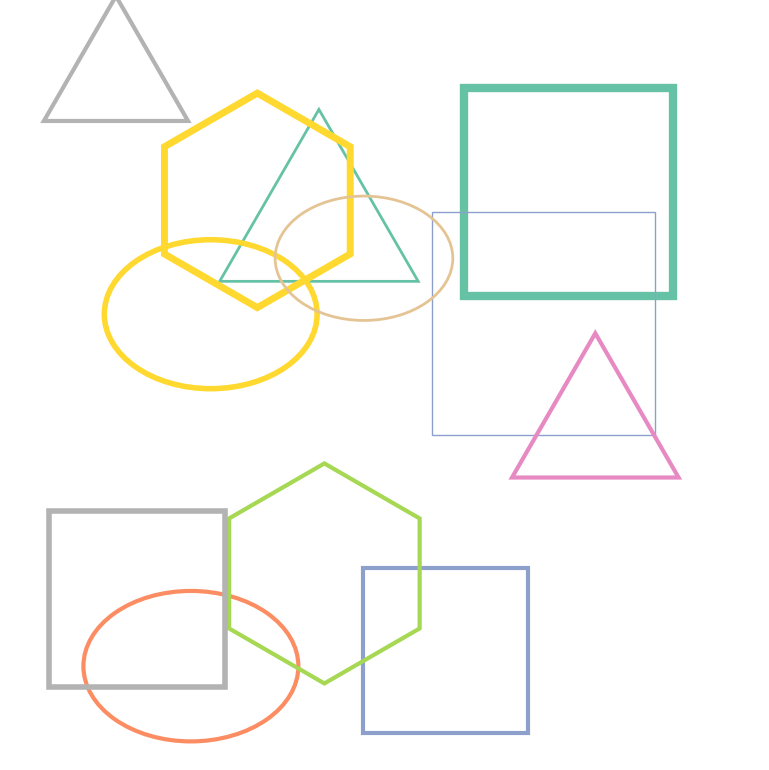[{"shape": "triangle", "thickness": 1, "radius": 0.74, "center": [0.414, 0.709]}, {"shape": "square", "thickness": 3, "radius": 0.68, "center": [0.738, 0.75]}, {"shape": "oval", "thickness": 1.5, "radius": 0.7, "center": [0.248, 0.135]}, {"shape": "square", "thickness": 0.5, "radius": 0.72, "center": [0.705, 0.58]}, {"shape": "square", "thickness": 1.5, "radius": 0.54, "center": [0.578, 0.155]}, {"shape": "triangle", "thickness": 1.5, "radius": 0.62, "center": [0.773, 0.442]}, {"shape": "hexagon", "thickness": 1.5, "radius": 0.71, "center": [0.421, 0.255]}, {"shape": "oval", "thickness": 2, "radius": 0.69, "center": [0.274, 0.592]}, {"shape": "hexagon", "thickness": 2.5, "radius": 0.7, "center": [0.334, 0.74]}, {"shape": "oval", "thickness": 1, "radius": 0.58, "center": [0.473, 0.665]}, {"shape": "triangle", "thickness": 1.5, "radius": 0.54, "center": [0.151, 0.897]}, {"shape": "square", "thickness": 2, "radius": 0.57, "center": [0.178, 0.222]}]